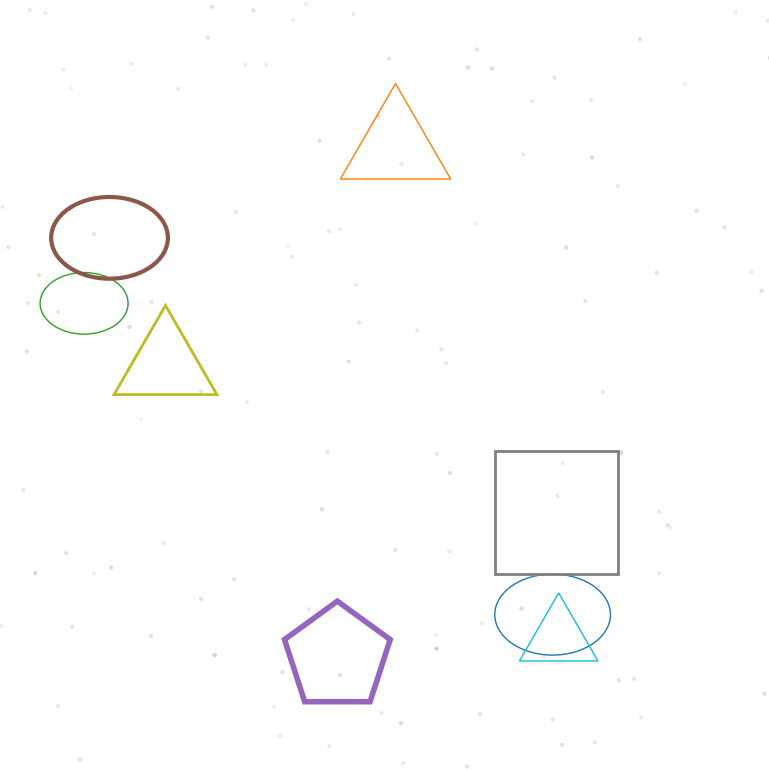[{"shape": "oval", "thickness": 0.5, "radius": 0.38, "center": [0.718, 0.202]}, {"shape": "triangle", "thickness": 0.5, "radius": 0.41, "center": [0.514, 0.809]}, {"shape": "oval", "thickness": 0.5, "radius": 0.29, "center": [0.109, 0.606]}, {"shape": "pentagon", "thickness": 2, "radius": 0.36, "center": [0.438, 0.147]}, {"shape": "oval", "thickness": 1.5, "radius": 0.38, "center": [0.142, 0.691]}, {"shape": "square", "thickness": 1, "radius": 0.4, "center": [0.723, 0.334]}, {"shape": "triangle", "thickness": 1, "radius": 0.39, "center": [0.215, 0.526]}, {"shape": "triangle", "thickness": 0.5, "radius": 0.29, "center": [0.726, 0.171]}]